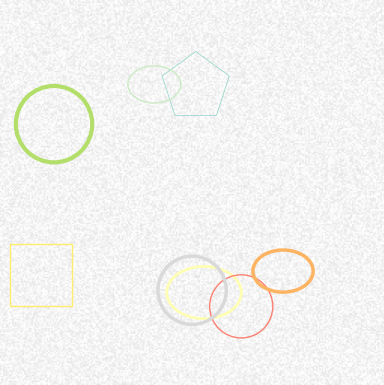[{"shape": "pentagon", "thickness": 0.5, "radius": 0.46, "center": [0.508, 0.774]}, {"shape": "oval", "thickness": 2, "radius": 0.48, "center": [0.53, 0.24]}, {"shape": "circle", "thickness": 1, "radius": 0.41, "center": [0.627, 0.204]}, {"shape": "oval", "thickness": 2.5, "radius": 0.39, "center": [0.735, 0.296]}, {"shape": "circle", "thickness": 3, "radius": 0.5, "center": [0.14, 0.677]}, {"shape": "circle", "thickness": 2.5, "radius": 0.44, "center": [0.499, 0.246]}, {"shape": "oval", "thickness": 1, "radius": 0.34, "center": [0.401, 0.781]}, {"shape": "square", "thickness": 1, "radius": 0.4, "center": [0.106, 0.285]}]